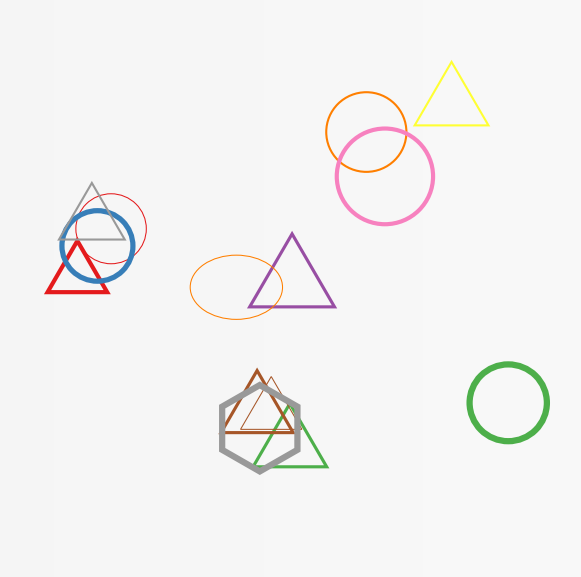[{"shape": "circle", "thickness": 0.5, "radius": 0.3, "center": [0.191, 0.603]}, {"shape": "triangle", "thickness": 2, "radius": 0.3, "center": [0.133, 0.523]}, {"shape": "circle", "thickness": 2.5, "radius": 0.31, "center": [0.168, 0.573]}, {"shape": "circle", "thickness": 3, "radius": 0.33, "center": [0.874, 0.302]}, {"shape": "triangle", "thickness": 1.5, "radius": 0.37, "center": [0.499, 0.227]}, {"shape": "triangle", "thickness": 1.5, "radius": 0.42, "center": [0.503, 0.51]}, {"shape": "circle", "thickness": 1, "radius": 0.34, "center": [0.63, 0.77]}, {"shape": "oval", "thickness": 0.5, "radius": 0.4, "center": [0.407, 0.502]}, {"shape": "triangle", "thickness": 1, "radius": 0.37, "center": [0.777, 0.819]}, {"shape": "triangle", "thickness": 0.5, "radius": 0.3, "center": [0.467, 0.286]}, {"shape": "triangle", "thickness": 1.5, "radius": 0.36, "center": [0.442, 0.286]}, {"shape": "circle", "thickness": 2, "radius": 0.41, "center": [0.662, 0.694]}, {"shape": "triangle", "thickness": 1, "radius": 0.33, "center": [0.158, 0.617]}, {"shape": "hexagon", "thickness": 3, "radius": 0.37, "center": [0.447, 0.258]}]